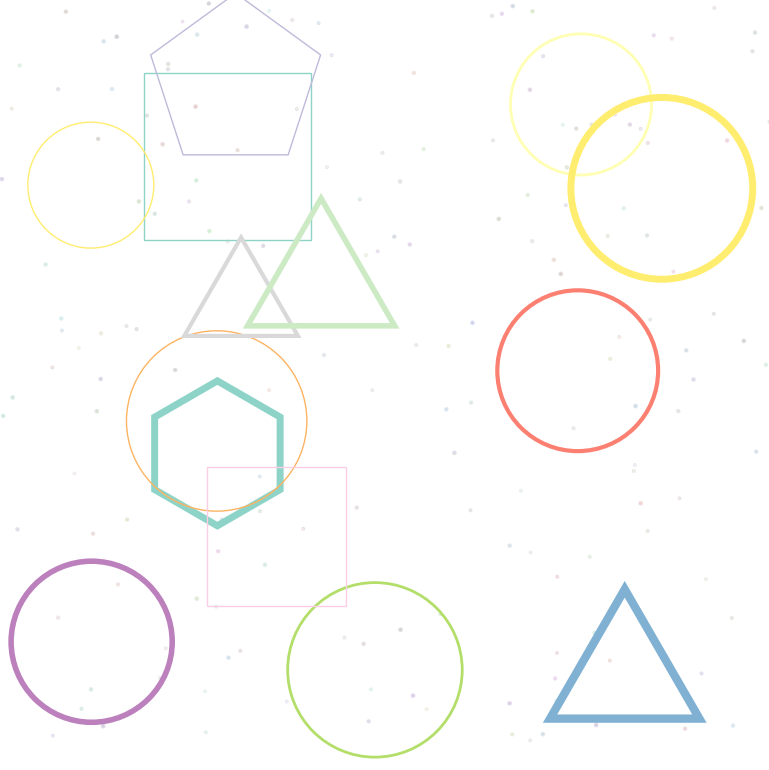[{"shape": "square", "thickness": 0.5, "radius": 0.54, "center": [0.295, 0.796]}, {"shape": "hexagon", "thickness": 2.5, "radius": 0.47, "center": [0.282, 0.411]}, {"shape": "circle", "thickness": 1, "radius": 0.46, "center": [0.755, 0.864]}, {"shape": "pentagon", "thickness": 0.5, "radius": 0.58, "center": [0.306, 0.893]}, {"shape": "circle", "thickness": 1.5, "radius": 0.52, "center": [0.75, 0.519]}, {"shape": "triangle", "thickness": 3, "radius": 0.56, "center": [0.811, 0.123]}, {"shape": "circle", "thickness": 0.5, "radius": 0.59, "center": [0.281, 0.453]}, {"shape": "circle", "thickness": 1, "radius": 0.57, "center": [0.487, 0.13]}, {"shape": "square", "thickness": 0.5, "radius": 0.45, "center": [0.359, 0.304]}, {"shape": "triangle", "thickness": 1.5, "radius": 0.43, "center": [0.313, 0.606]}, {"shape": "circle", "thickness": 2, "radius": 0.52, "center": [0.119, 0.167]}, {"shape": "triangle", "thickness": 2, "radius": 0.55, "center": [0.417, 0.632]}, {"shape": "circle", "thickness": 0.5, "radius": 0.41, "center": [0.118, 0.76]}, {"shape": "circle", "thickness": 2.5, "radius": 0.59, "center": [0.859, 0.755]}]